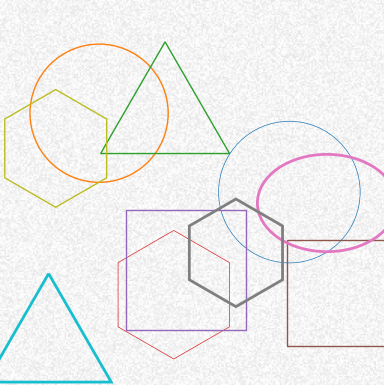[{"shape": "circle", "thickness": 0.5, "radius": 0.92, "center": [0.752, 0.501]}, {"shape": "circle", "thickness": 1, "radius": 0.9, "center": [0.257, 0.706]}, {"shape": "triangle", "thickness": 1, "radius": 0.97, "center": [0.429, 0.698]}, {"shape": "hexagon", "thickness": 0.5, "radius": 0.83, "center": [0.451, 0.234]}, {"shape": "square", "thickness": 1, "radius": 0.77, "center": [0.483, 0.299]}, {"shape": "square", "thickness": 1, "radius": 0.69, "center": [0.884, 0.24]}, {"shape": "oval", "thickness": 2, "radius": 0.9, "center": [0.849, 0.473]}, {"shape": "hexagon", "thickness": 2, "radius": 0.7, "center": [0.613, 0.343]}, {"shape": "hexagon", "thickness": 1, "radius": 0.76, "center": [0.145, 0.615]}, {"shape": "triangle", "thickness": 2, "radius": 0.94, "center": [0.126, 0.101]}]